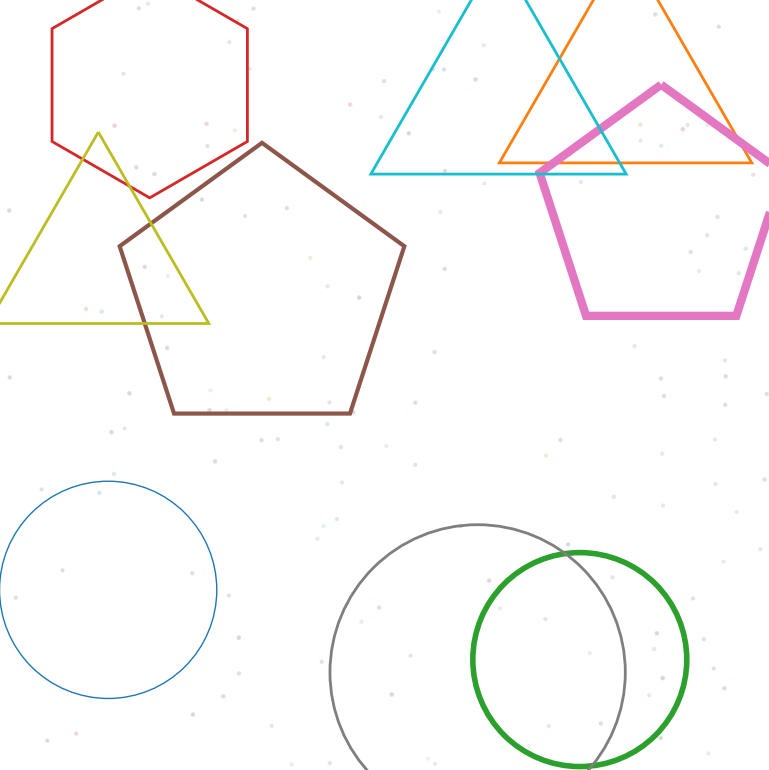[{"shape": "circle", "thickness": 0.5, "radius": 0.71, "center": [0.14, 0.234]}, {"shape": "triangle", "thickness": 1, "radius": 0.95, "center": [0.812, 0.883]}, {"shape": "circle", "thickness": 2, "radius": 0.69, "center": [0.753, 0.143]}, {"shape": "hexagon", "thickness": 1, "radius": 0.73, "center": [0.194, 0.89]}, {"shape": "pentagon", "thickness": 1.5, "radius": 0.97, "center": [0.34, 0.62]}, {"shape": "pentagon", "thickness": 3, "radius": 0.83, "center": [0.859, 0.724]}, {"shape": "circle", "thickness": 1, "radius": 0.96, "center": [0.62, 0.127]}, {"shape": "triangle", "thickness": 1, "radius": 0.83, "center": [0.128, 0.663]}, {"shape": "triangle", "thickness": 1, "radius": 0.96, "center": [0.647, 0.87]}]